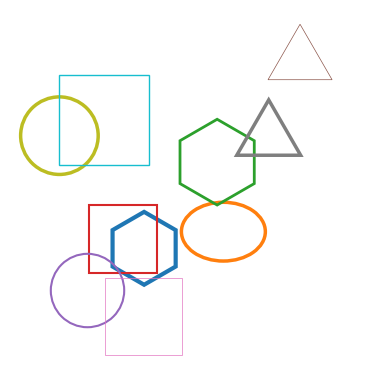[{"shape": "hexagon", "thickness": 3, "radius": 0.47, "center": [0.374, 0.355]}, {"shape": "oval", "thickness": 2.5, "radius": 0.55, "center": [0.58, 0.398]}, {"shape": "hexagon", "thickness": 2, "radius": 0.56, "center": [0.564, 0.579]}, {"shape": "square", "thickness": 1.5, "radius": 0.44, "center": [0.319, 0.38]}, {"shape": "circle", "thickness": 1.5, "radius": 0.48, "center": [0.227, 0.245]}, {"shape": "triangle", "thickness": 0.5, "radius": 0.48, "center": [0.779, 0.841]}, {"shape": "square", "thickness": 0.5, "radius": 0.5, "center": [0.372, 0.178]}, {"shape": "triangle", "thickness": 2.5, "radius": 0.48, "center": [0.698, 0.645]}, {"shape": "circle", "thickness": 2.5, "radius": 0.5, "center": [0.154, 0.648]}, {"shape": "square", "thickness": 1, "radius": 0.58, "center": [0.271, 0.689]}]